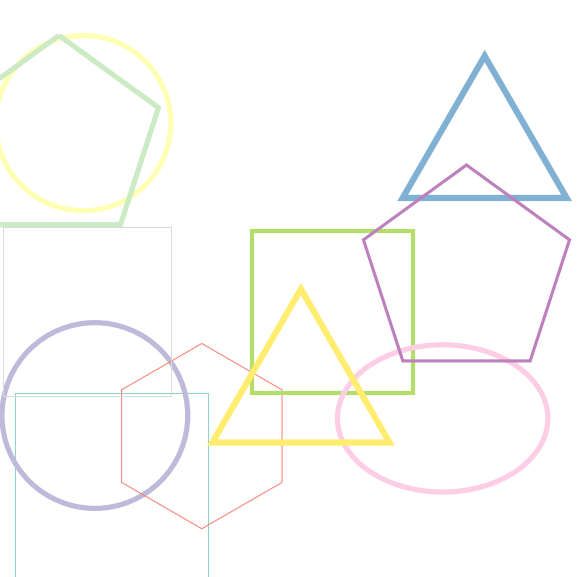[{"shape": "square", "thickness": 0.5, "radius": 0.83, "center": [0.193, 0.151]}, {"shape": "circle", "thickness": 2.5, "radius": 0.76, "center": [0.144, 0.786]}, {"shape": "circle", "thickness": 2.5, "radius": 0.8, "center": [0.164, 0.28]}, {"shape": "hexagon", "thickness": 0.5, "radius": 0.8, "center": [0.349, 0.244]}, {"shape": "triangle", "thickness": 3, "radius": 0.82, "center": [0.839, 0.738]}, {"shape": "square", "thickness": 2, "radius": 0.7, "center": [0.576, 0.459]}, {"shape": "oval", "thickness": 2.5, "radius": 0.91, "center": [0.767, 0.275]}, {"shape": "square", "thickness": 0.5, "radius": 0.73, "center": [0.151, 0.46]}, {"shape": "pentagon", "thickness": 1.5, "radius": 0.94, "center": [0.808, 0.526]}, {"shape": "pentagon", "thickness": 2.5, "radius": 0.91, "center": [0.102, 0.757]}, {"shape": "triangle", "thickness": 3, "radius": 0.89, "center": [0.521, 0.321]}]